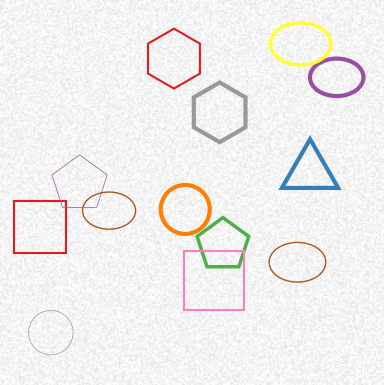[{"shape": "hexagon", "thickness": 1.5, "radius": 0.39, "center": [0.452, 0.848]}, {"shape": "square", "thickness": 1.5, "radius": 0.34, "center": [0.104, 0.409]}, {"shape": "triangle", "thickness": 3, "radius": 0.42, "center": [0.805, 0.554]}, {"shape": "pentagon", "thickness": 2.5, "radius": 0.35, "center": [0.579, 0.364]}, {"shape": "pentagon", "thickness": 0.5, "radius": 0.38, "center": [0.207, 0.522]}, {"shape": "oval", "thickness": 3, "radius": 0.35, "center": [0.875, 0.799]}, {"shape": "circle", "thickness": 3, "radius": 0.32, "center": [0.481, 0.456]}, {"shape": "oval", "thickness": 2.5, "radius": 0.39, "center": [0.781, 0.886]}, {"shape": "oval", "thickness": 1, "radius": 0.34, "center": [0.283, 0.453]}, {"shape": "oval", "thickness": 1, "radius": 0.37, "center": [0.773, 0.319]}, {"shape": "square", "thickness": 1.5, "radius": 0.39, "center": [0.555, 0.271]}, {"shape": "circle", "thickness": 0.5, "radius": 0.29, "center": [0.132, 0.136]}, {"shape": "hexagon", "thickness": 3, "radius": 0.39, "center": [0.571, 0.708]}]